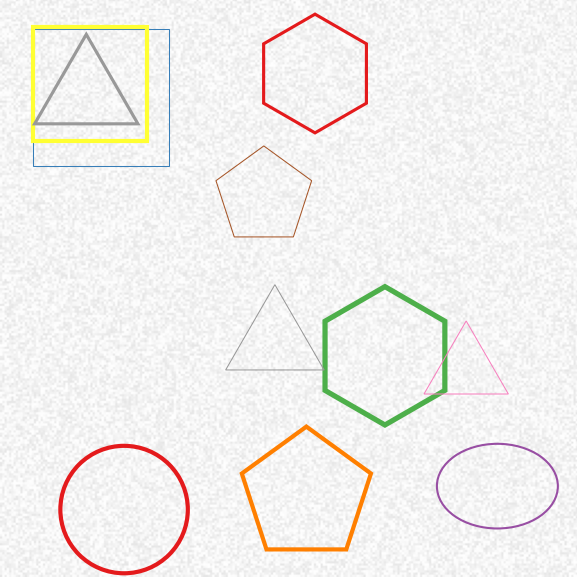[{"shape": "circle", "thickness": 2, "radius": 0.55, "center": [0.215, 0.117]}, {"shape": "hexagon", "thickness": 1.5, "radius": 0.51, "center": [0.545, 0.872]}, {"shape": "square", "thickness": 0.5, "radius": 0.59, "center": [0.175, 0.831]}, {"shape": "hexagon", "thickness": 2.5, "radius": 0.6, "center": [0.667, 0.383]}, {"shape": "oval", "thickness": 1, "radius": 0.52, "center": [0.861, 0.157]}, {"shape": "pentagon", "thickness": 2, "radius": 0.59, "center": [0.531, 0.143]}, {"shape": "square", "thickness": 2, "radius": 0.49, "center": [0.156, 0.854]}, {"shape": "pentagon", "thickness": 0.5, "radius": 0.44, "center": [0.457, 0.659]}, {"shape": "triangle", "thickness": 0.5, "radius": 0.42, "center": [0.807, 0.359]}, {"shape": "triangle", "thickness": 1.5, "radius": 0.52, "center": [0.149, 0.836]}, {"shape": "triangle", "thickness": 0.5, "radius": 0.49, "center": [0.476, 0.408]}]